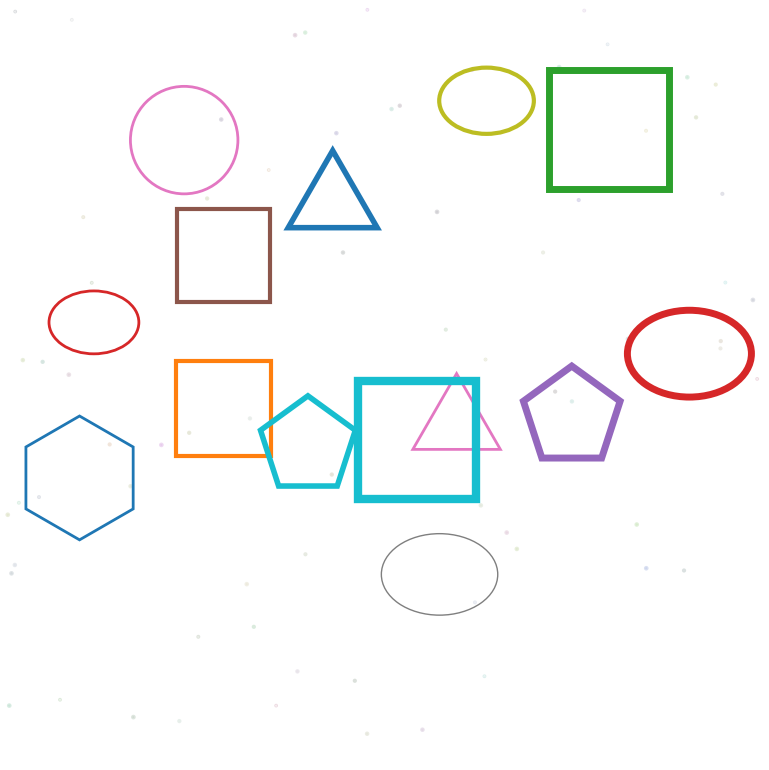[{"shape": "hexagon", "thickness": 1, "radius": 0.4, "center": [0.103, 0.379]}, {"shape": "triangle", "thickness": 2, "radius": 0.33, "center": [0.432, 0.738]}, {"shape": "square", "thickness": 1.5, "radius": 0.31, "center": [0.29, 0.469]}, {"shape": "square", "thickness": 2.5, "radius": 0.39, "center": [0.791, 0.832]}, {"shape": "oval", "thickness": 2.5, "radius": 0.4, "center": [0.895, 0.541]}, {"shape": "oval", "thickness": 1, "radius": 0.29, "center": [0.122, 0.581]}, {"shape": "pentagon", "thickness": 2.5, "radius": 0.33, "center": [0.743, 0.459]}, {"shape": "square", "thickness": 1.5, "radius": 0.3, "center": [0.29, 0.668]}, {"shape": "triangle", "thickness": 1, "radius": 0.33, "center": [0.593, 0.449]}, {"shape": "circle", "thickness": 1, "radius": 0.35, "center": [0.239, 0.818]}, {"shape": "oval", "thickness": 0.5, "radius": 0.38, "center": [0.571, 0.254]}, {"shape": "oval", "thickness": 1.5, "radius": 0.31, "center": [0.632, 0.869]}, {"shape": "pentagon", "thickness": 2, "radius": 0.32, "center": [0.4, 0.421]}, {"shape": "square", "thickness": 3, "radius": 0.38, "center": [0.541, 0.428]}]